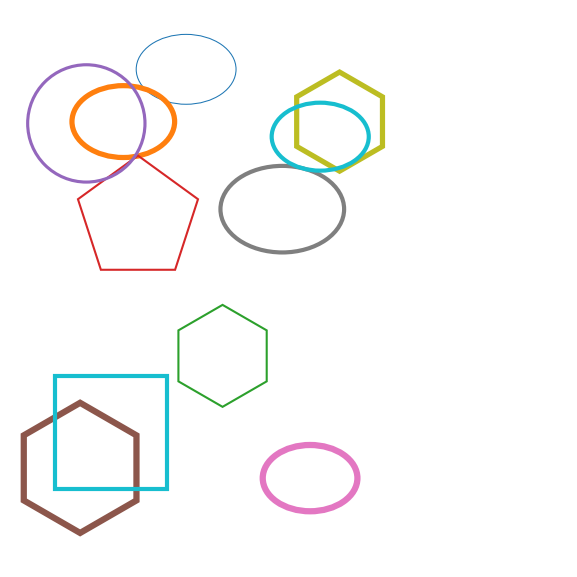[{"shape": "oval", "thickness": 0.5, "radius": 0.43, "center": [0.322, 0.879]}, {"shape": "oval", "thickness": 2.5, "radius": 0.44, "center": [0.214, 0.789]}, {"shape": "hexagon", "thickness": 1, "radius": 0.44, "center": [0.385, 0.383]}, {"shape": "pentagon", "thickness": 1, "radius": 0.55, "center": [0.239, 0.62]}, {"shape": "circle", "thickness": 1.5, "radius": 0.51, "center": [0.149, 0.785]}, {"shape": "hexagon", "thickness": 3, "radius": 0.56, "center": [0.139, 0.189]}, {"shape": "oval", "thickness": 3, "radius": 0.41, "center": [0.537, 0.171]}, {"shape": "oval", "thickness": 2, "radius": 0.54, "center": [0.489, 0.637]}, {"shape": "hexagon", "thickness": 2.5, "radius": 0.43, "center": [0.588, 0.789]}, {"shape": "oval", "thickness": 2, "radius": 0.42, "center": [0.554, 0.762]}, {"shape": "square", "thickness": 2, "radius": 0.49, "center": [0.192, 0.251]}]